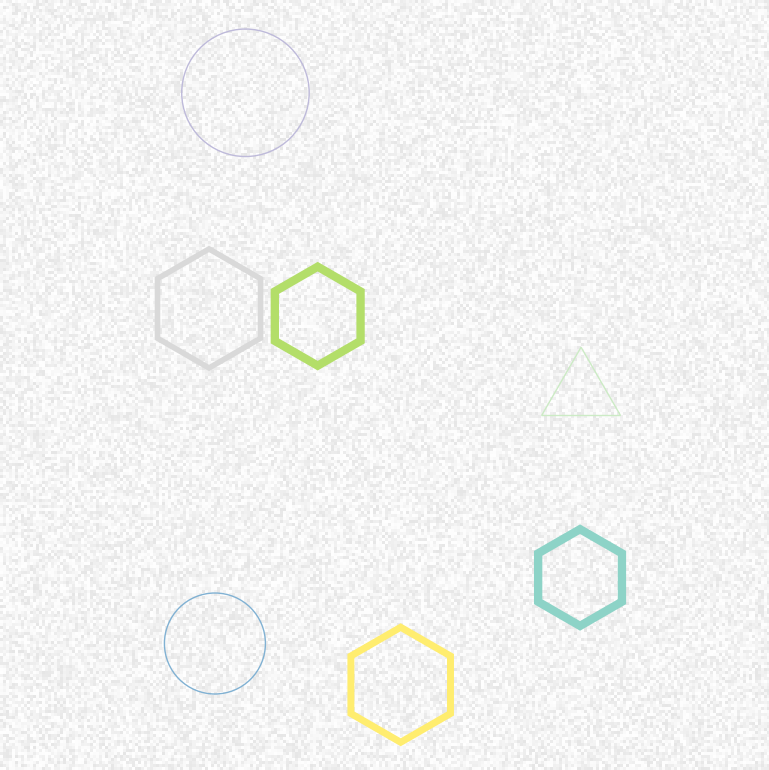[{"shape": "hexagon", "thickness": 3, "radius": 0.31, "center": [0.753, 0.25]}, {"shape": "circle", "thickness": 0.5, "radius": 0.41, "center": [0.319, 0.879]}, {"shape": "circle", "thickness": 0.5, "radius": 0.33, "center": [0.279, 0.164]}, {"shape": "hexagon", "thickness": 3, "radius": 0.32, "center": [0.413, 0.589]}, {"shape": "hexagon", "thickness": 2, "radius": 0.39, "center": [0.271, 0.599]}, {"shape": "triangle", "thickness": 0.5, "radius": 0.3, "center": [0.755, 0.49]}, {"shape": "hexagon", "thickness": 2.5, "radius": 0.37, "center": [0.52, 0.111]}]